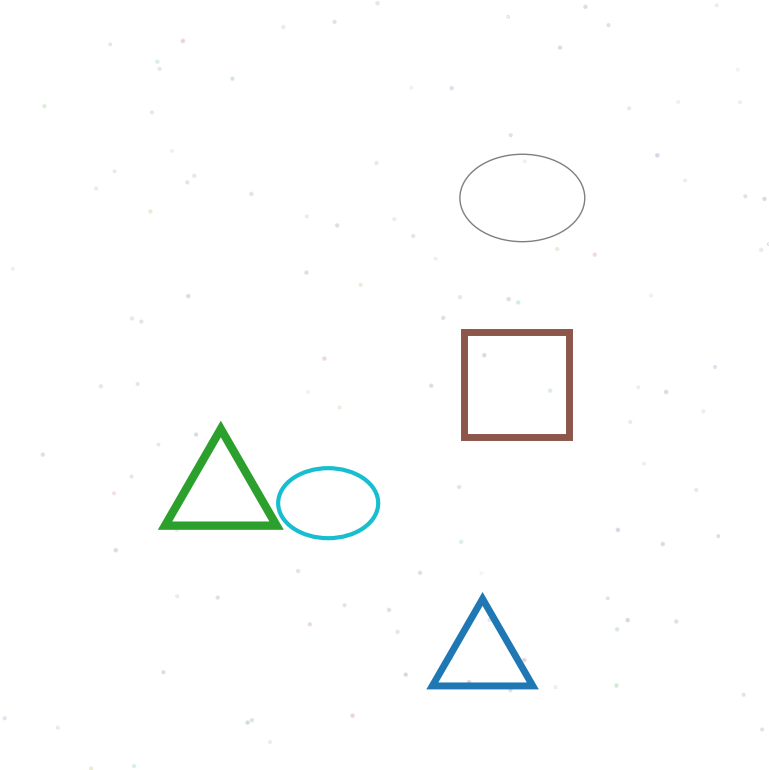[{"shape": "triangle", "thickness": 2.5, "radius": 0.38, "center": [0.627, 0.147]}, {"shape": "triangle", "thickness": 3, "radius": 0.42, "center": [0.287, 0.359]}, {"shape": "square", "thickness": 2.5, "radius": 0.34, "center": [0.671, 0.501]}, {"shape": "oval", "thickness": 0.5, "radius": 0.41, "center": [0.678, 0.743]}, {"shape": "oval", "thickness": 1.5, "radius": 0.32, "center": [0.426, 0.347]}]